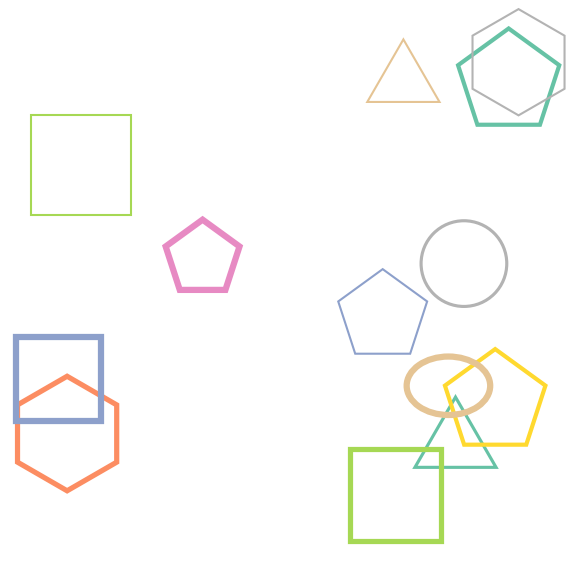[{"shape": "pentagon", "thickness": 2, "radius": 0.46, "center": [0.881, 0.858]}, {"shape": "triangle", "thickness": 1.5, "radius": 0.41, "center": [0.789, 0.23]}, {"shape": "hexagon", "thickness": 2.5, "radius": 0.5, "center": [0.116, 0.248]}, {"shape": "pentagon", "thickness": 1, "radius": 0.4, "center": [0.663, 0.452]}, {"shape": "square", "thickness": 3, "radius": 0.37, "center": [0.102, 0.343]}, {"shape": "pentagon", "thickness": 3, "radius": 0.34, "center": [0.351, 0.552]}, {"shape": "square", "thickness": 2.5, "radius": 0.4, "center": [0.685, 0.142]}, {"shape": "square", "thickness": 1, "radius": 0.43, "center": [0.14, 0.714]}, {"shape": "pentagon", "thickness": 2, "radius": 0.46, "center": [0.857, 0.303]}, {"shape": "oval", "thickness": 3, "radius": 0.36, "center": [0.776, 0.331]}, {"shape": "triangle", "thickness": 1, "radius": 0.36, "center": [0.699, 0.859]}, {"shape": "hexagon", "thickness": 1, "radius": 0.46, "center": [0.898, 0.891]}, {"shape": "circle", "thickness": 1.5, "radius": 0.37, "center": [0.803, 0.543]}]